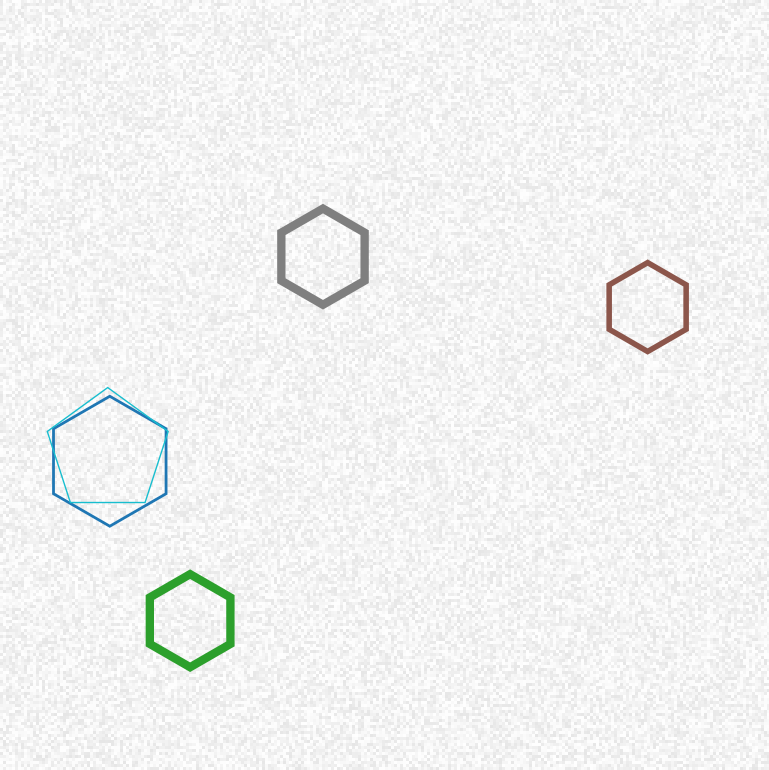[{"shape": "hexagon", "thickness": 1, "radius": 0.42, "center": [0.143, 0.401]}, {"shape": "hexagon", "thickness": 3, "radius": 0.3, "center": [0.247, 0.194]}, {"shape": "hexagon", "thickness": 2, "radius": 0.29, "center": [0.841, 0.601]}, {"shape": "hexagon", "thickness": 3, "radius": 0.31, "center": [0.419, 0.667]}, {"shape": "pentagon", "thickness": 0.5, "radius": 0.41, "center": [0.14, 0.414]}]